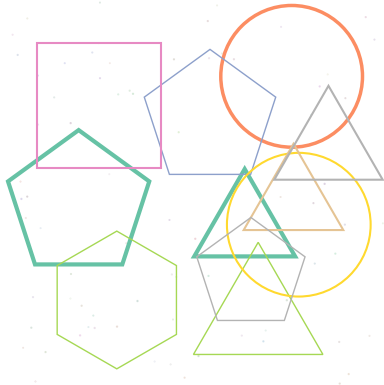[{"shape": "pentagon", "thickness": 3, "radius": 0.96, "center": [0.204, 0.469]}, {"shape": "triangle", "thickness": 3, "radius": 0.76, "center": [0.636, 0.41]}, {"shape": "circle", "thickness": 2.5, "radius": 0.92, "center": [0.758, 0.802]}, {"shape": "pentagon", "thickness": 1, "radius": 0.9, "center": [0.545, 0.692]}, {"shape": "square", "thickness": 1.5, "radius": 0.81, "center": [0.257, 0.726]}, {"shape": "triangle", "thickness": 1, "radius": 0.97, "center": [0.671, 0.176]}, {"shape": "hexagon", "thickness": 1, "radius": 0.89, "center": [0.303, 0.221]}, {"shape": "circle", "thickness": 1.5, "radius": 0.93, "center": [0.776, 0.416]}, {"shape": "triangle", "thickness": 1.5, "radius": 0.75, "center": [0.762, 0.477]}, {"shape": "pentagon", "thickness": 1, "radius": 0.74, "center": [0.652, 0.287]}, {"shape": "triangle", "thickness": 1.5, "radius": 0.81, "center": [0.853, 0.615]}]